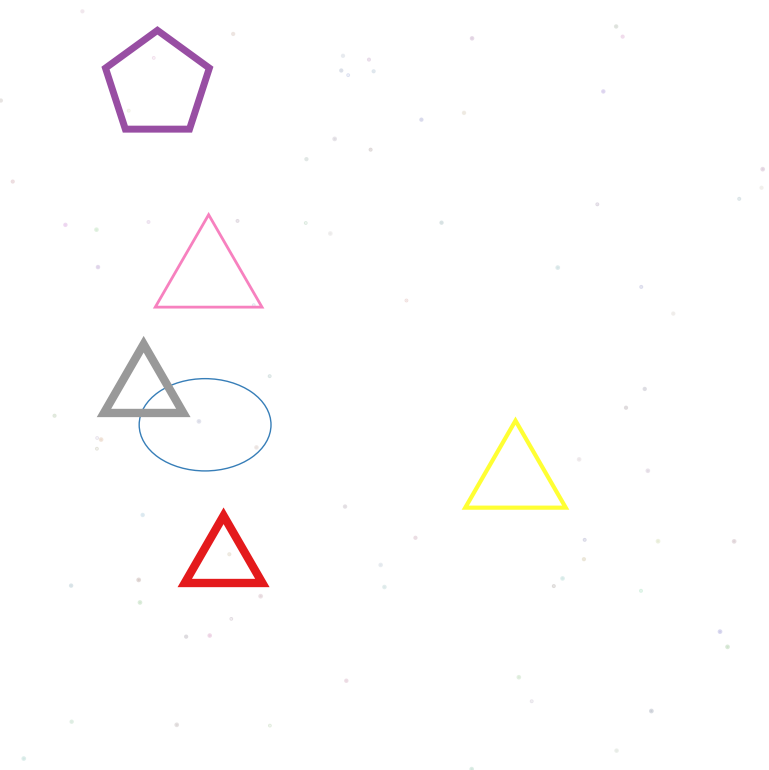[{"shape": "triangle", "thickness": 3, "radius": 0.29, "center": [0.29, 0.272]}, {"shape": "oval", "thickness": 0.5, "radius": 0.43, "center": [0.266, 0.448]}, {"shape": "pentagon", "thickness": 2.5, "radius": 0.35, "center": [0.204, 0.89]}, {"shape": "triangle", "thickness": 1.5, "radius": 0.38, "center": [0.669, 0.378]}, {"shape": "triangle", "thickness": 1, "radius": 0.4, "center": [0.271, 0.641]}, {"shape": "triangle", "thickness": 3, "radius": 0.3, "center": [0.187, 0.493]}]